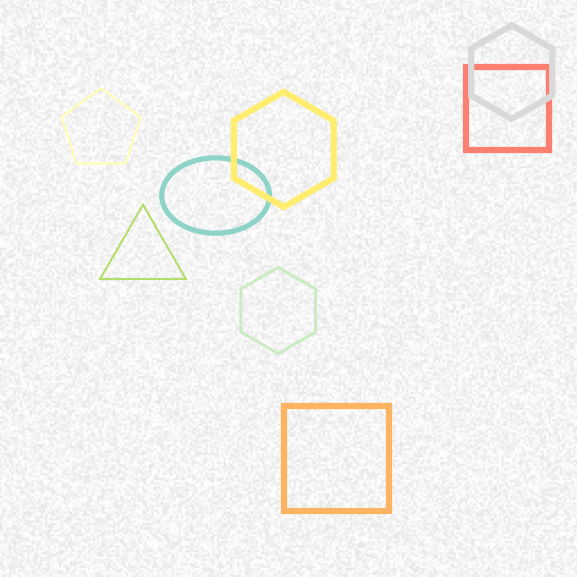[{"shape": "oval", "thickness": 2.5, "radius": 0.47, "center": [0.373, 0.661]}, {"shape": "pentagon", "thickness": 1, "radius": 0.36, "center": [0.175, 0.774]}, {"shape": "square", "thickness": 3, "radius": 0.36, "center": [0.879, 0.811]}, {"shape": "square", "thickness": 3, "radius": 0.45, "center": [0.583, 0.206]}, {"shape": "triangle", "thickness": 1, "radius": 0.43, "center": [0.248, 0.559]}, {"shape": "hexagon", "thickness": 3, "radius": 0.41, "center": [0.886, 0.874]}, {"shape": "hexagon", "thickness": 1.5, "radius": 0.37, "center": [0.482, 0.462]}, {"shape": "hexagon", "thickness": 3, "radius": 0.5, "center": [0.491, 0.74]}]